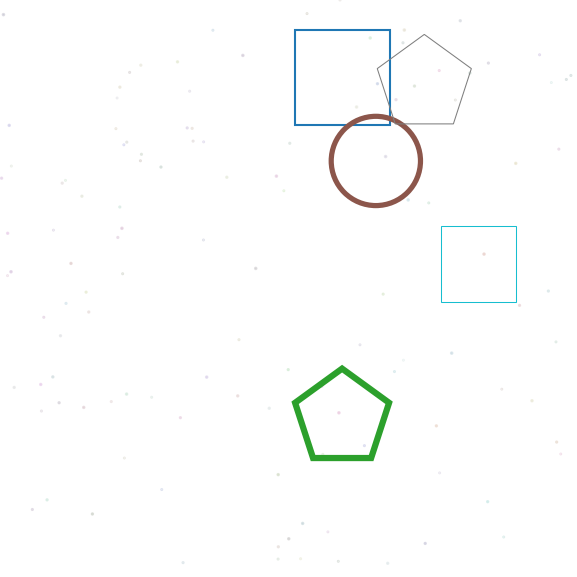[{"shape": "square", "thickness": 1, "radius": 0.41, "center": [0.593, 0.865]}, {"shape": "pentagon", "thickness": 3, "radius": 0.43, "center": [0.592, 0.275]}, {"shape": "circle", "thickness": 2.5, "radius": 0.39, "center": [0.651, 0.72]}, {"shape": "pentagon", "thickness": 0.5, "radius": 0.43, "center": [0.735, 0.854]}, {"shape": "square", "thickness": 0.5, "radius": 0.32, "center": [0.829, 0.542]}]